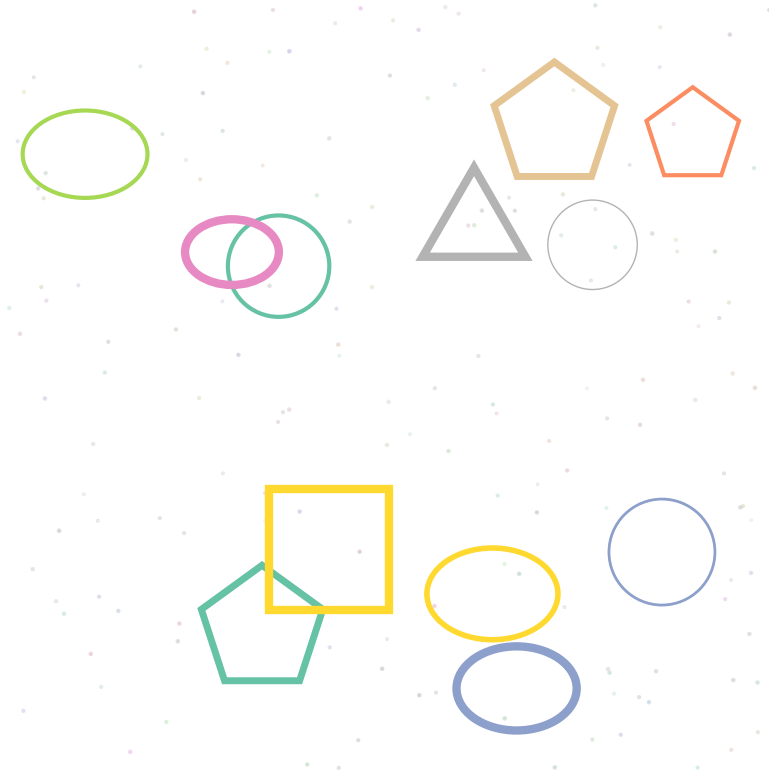[{"shape": "circle", "thickness": 1.5, "radius": 0.33, "center": [0.362, 0.654]}, {"shape": "pentagon", "thickness": 2.5, "radius": 0.41, "center": [0.34, 0.183]}, {"shape": "pentagon", "thickness": 1.5, "radius": 0.32, "center": [0.9, 0.824]}, {"shape": "circle", "thickness": 1, "radius": 0.34, "center": [0.86, 0.283]}, {"shape": "oval", "thickness": 3, "radius": 0.39, "center": [0.671, 0.106]}, {"shape": "oval", "thickness": 3, "radius": 0.3, "center": [0.301, 0.673]}, {"shape": "oval", "thickness": 1.5, "radius": 0.41, "center": [0.11, 0.8]}, {"shape": "square", "thickness": 3, "radius": 0.39, "center": [0.428, 0.286]}, {"shape": "oval", "thickness": 2, "radius": 0.43, "center": [0.64, 0.229]}, {"shape": "pentagon", "thickness": 2.5, "radius": 0.41, "center": [0.72, 0.837]}, {"shape": "circle", "thickness": 0.5, "radius": 0.29, "center": [0.77, 0.682]}, {"shape": "triangle", "thickness": 3, "radius": 0.39, "center": [0.616, 0.705]}]